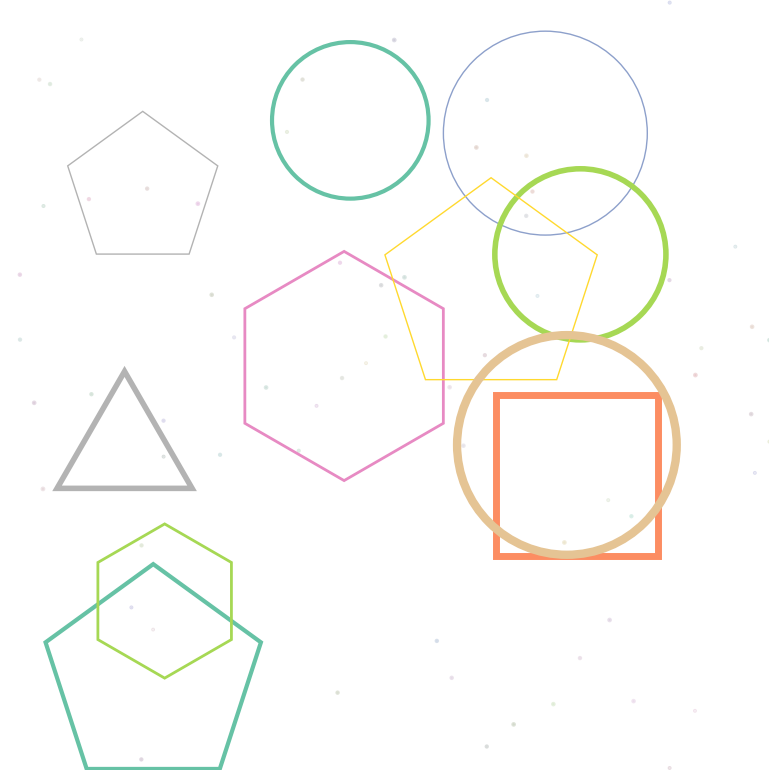[{"shape": "circle", "thickness": 1.5, "radius": 0.51, "center": [0.455, 0.844]}, {"shape": "pentagon", "thickness": 1.5, "radius": 0.74, "center": [0.199, 0.12]}, {"shape": "square", "thickness": 2.5, "radius": 0.52, "center": [0.75, 0.383]}, {"shape": "circle", "thickness": 0.5, "radius": 0.66, "center": [0.708, 0.827]}, {"shape": "hexagon", "thickness": 1, "radius": 0.74, "center": [0.447, 0.525]}, {"shape": "circle", "thickness": 2, "radius": 0.56, "center": [0.754, 0.67]}, {"shape": "hexagon", "thickness": 1, "radius": 0.5, "center": [0.214, 0.219]}, {"shape": "pentagon", "thickness": 0.5, "radius": 0.72, "center": [0.638, 0.624]}, {"shape": "circle", "thickness": 3, "radius": 0.71, "center": [0.736, 0.422]}, {"shape": "triangle", "thickness": 2, "radius": 0.51, "center": [0.162, 0.416]}, {"shape": "pentagon", "thickness": 0.5, "radius": 0.51, "center": [0.185, 0.753]}]